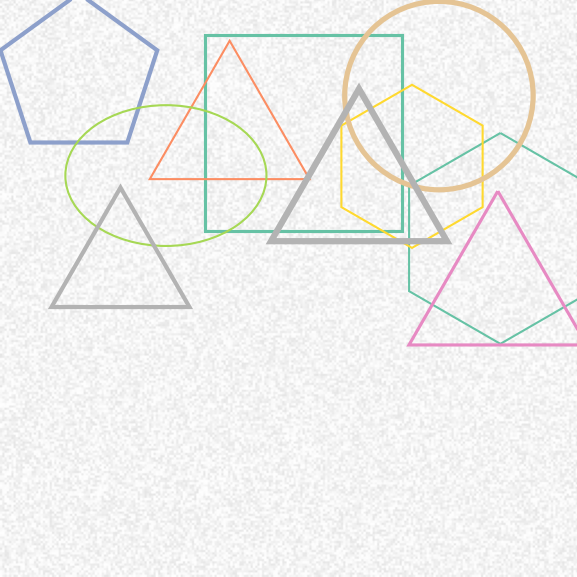[{"shape": "hexagon", "thickness": 1, "radius": 0.91, "center": [0.866, 0.586]}, {"shape": "square", "thickness": 1.5, "radius": 0.85, "center": [0.526, 0.768]}, {"shape": "triangle", "thickness": 1, "radius": 0.8, "center": [0.398, 0.769]}, {"shape": "pentagon", "thickness": 2, "radius": 0.71, "center": [0.137, 0.868]}, {"shape": "triangle", "thickness": 1.5, "radius": 0.89, "center": [0.862, 0.491]}, {"shape": "oval", "thickness": 1, "radius": 0.87, "center": [0.287, 0.695]}, {"shape": "hexagon", "thickness": 1, "radius": 0.71, "center": [0.713, 0.711]}, {"shape": "circle", "thickness": 2.5, "radius": 0.82, "center": [0.76, 0.834]}, {"shape": "triangle", "thickness": 3, "radius": 0.88, "center": [0.622, 0.669]}, {"shape": "triangle", "thickness": 2, "radius": 0.69, "center": [0.209, 0.536]}]